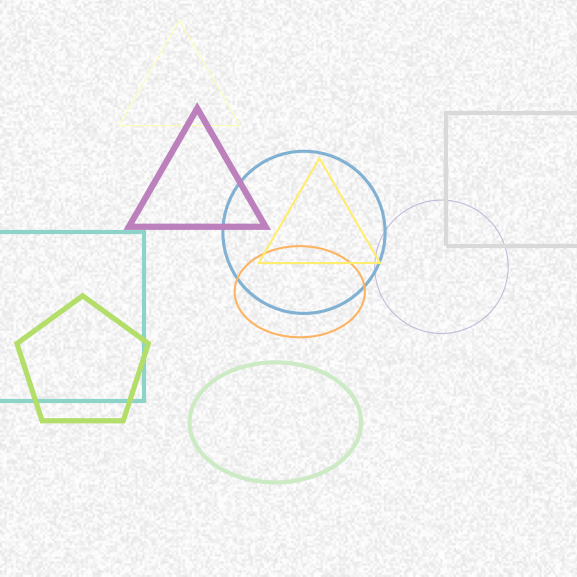[{"shape": "square", "thickness": 2, "radius": 0.73, "center": [0.104, 0.451]}, {"shape": "triangle", "thickness": 0.5, "radius": 0.61, "center": [0.311, 0.842]}, {"shape": "circle", "thickness": 0.5, "radius": 0.58, "center": [0.764, 0.537]}, {"shape": "circle", "thickness": 1.5, "radius": 0.7, "center": [0.526, 0.597]}, {"shape": "oval", "thickness": 1, "radius": 0.56, "center": [0.519, 0.494]}, {"shape": "pentagon", "thickness": 2.5, "radius": 0.6, "center": [0.143, 0.367]}, {"shape": "square", "thickness": 2, "radius": 0.58, "center": [0.889, 0.689]}, {"shape": "triangle", "thickness": 3, "radius": 0.68, "center": [0.342, 0.675]}, {"shape": "oval", "thickness": 2, "radius": 0.74, "center": [0.477, 0.268]}, {"shape": "triangle", "thickness": 1, "radius": 0.61, "center": [0.553, 0.604]}]